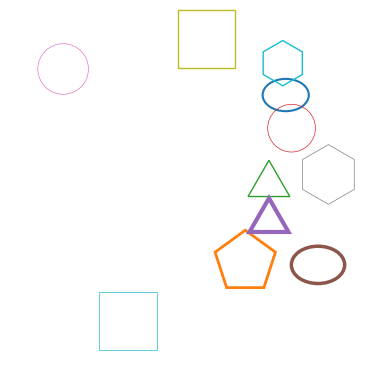[{"shape": "oval", "thickness": 1.5, "radius": 0.3, "center": [0.742, 0.753]}, {"shape": "pentagon", "thickness": 2, "radius": 0.41, "center": [0.637, 0.32]}, {"shape": "triangle", "thickness": 1, "radius": 0.31, "center": [0.699, 0.521]}, {"shape": "circle", "thickness": 0.5, "radius": 0.31, "center": [0.757, 0.667]}, {"shape": "triangle", "thickness": 3, "radius": 0.29, "center": [0.699, 0.427]}, {"shape": "oval", "thickness": 2.5, "radius": 0.35, "center": [0.826, 0.312]}, {"shape": "circle", "thickness": 0.5, "radius": 0.33, "center": [0.164, 0.821]}, {"shape": "hexagon", "thickness": 0.5, "radius": 0.39, "center": [0.853, 0.547]}, {"shape": "square", "thickness": 1, "radius": 0.37, "center": [0.536, 0.898]}, {"shape": "square", "thickness": 0.5, "radius": 0.38, "center": [0.333, 0.166]}, {"shape": "hexagon", "thickness": 1, "radius": 0.29, "center": [0.734, 0.836]}]